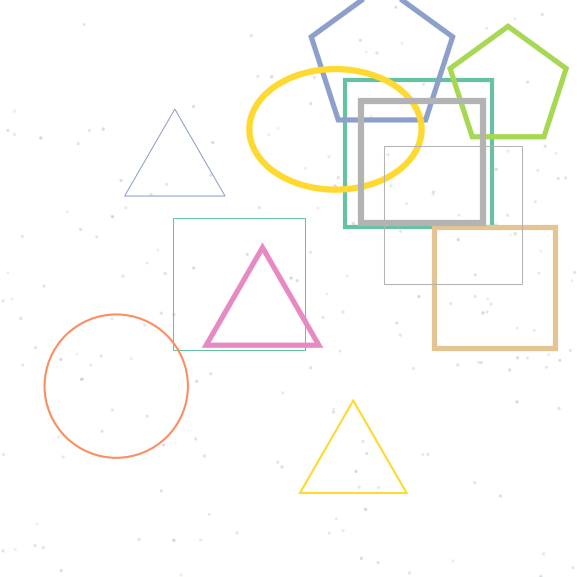[{"shape": "square", "thickness": 2, "radius": 0.64, "center": [0.725, 0.733]}, {"shape": "square", "thickness": 0.5, "radius": 0.57, "center": [0.414, 0.508]}, {"shape": "circle", "thickness": 1, "radius": 0.62, "center": [0.201, 0.331]}, {"shape": "pentagon", "thickness": 2.5, "radius": 0.64, "center": [0.661, 0.896]}, {"shape": "triangle", "thickness": 0.5, "radius": 0.5, "center": [0.303, 0.71]}, {"shape": "triangle", "thickness": 2.5, "radius": 0.56, "center": [0.455, 0.458]}, {"shape": "pentagon", "thickness": 2.5, "radius": 0.53, "center": [0.88, 0.848]}, {"shape": "triangle", "thickness": 1, "radius": 0.53, "center": [0.612, 0.199]}, {"shape": "oval", "thickness": 3, "radius": 0.75, "center": [0.581, 0.775]}, {"shape": "square", "thickness": 2.5, "radius": 0.52, "center": [0.856, 0.501]}, {"shape": "square", "thickness": 0.5, "radius": 0.6, "center": [0.785, 0.627]}, {"shape": "square", "thickness": 3, "radius": 0.53, "center": [0.73, 0.718]}]